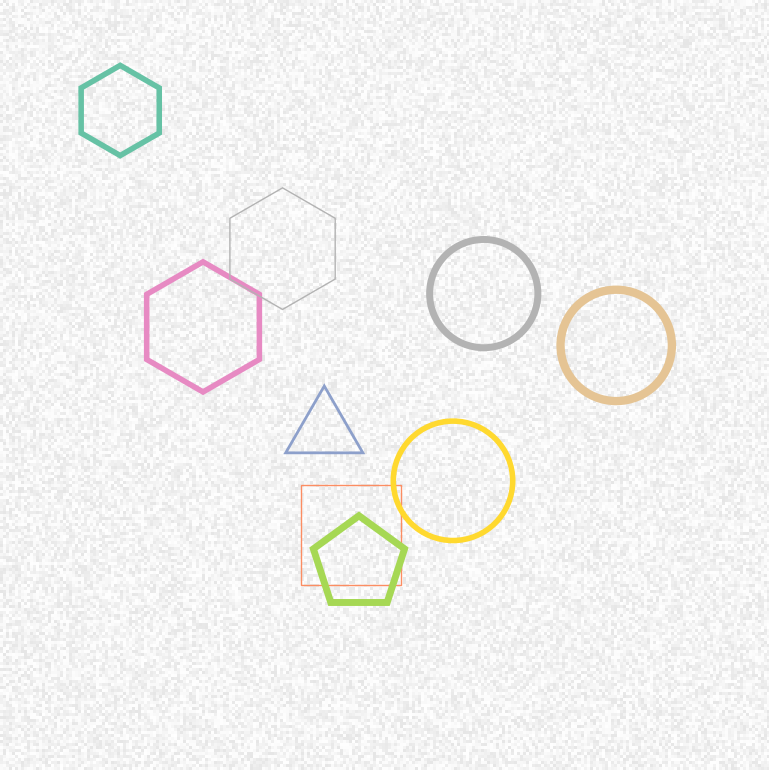[{"shape": "hexagon", "thickness": 2, "radius": 0.29, "center": [0.156, 0.857]}, {"shape": "square", "thickness": 0.5, "radius": 0.32, "center": [0.456, 0.306]}, {"shape": "triangle", "thickness": 1, "radius": 0.29, "center": [0.421, 0.441]}, {"shape": "hexagon", "thickness": 2, "radius": 0.42, "center": [0.264, 0.575]}, {"shape": "pentagon", "thickness": 2.5, "radius": 0.31, "center": [0.466, 0.268]}, {"shape": "circle", "thickness": 2, "radius": 0.39, "center": [0.588, 0.376]}, {"shape": "circle", "thickness": 3, "radius": 0.36, "center": [0.8, 0.551]}, {"shape": "hexagon", "thickness": 0.5, "radius": 0.39, "center": [0.367, 0.677]}, {"shape": "circle", "thickness": 2.5, "radius": 0.35, "center": [0.628, 0.619]}]